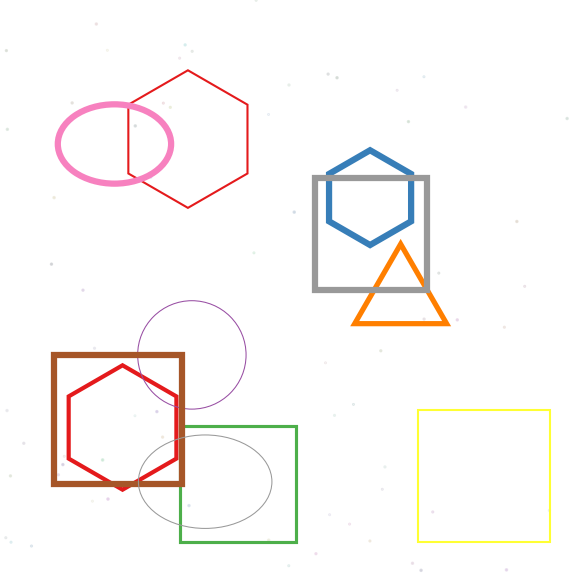[{"shape": "hexagon", "thickness": 2, "radius": 0.54, "center": [0.212, 0.259]}, {"shape": "hexagon", "thickness": 1, "radius": 0.6, "center": [0.325, 0.758]}, {"shape": "hexagon", "thickness": 3, "radius": 0.41, "center": [0.641, 0.657]}, {"shape": "square", "thickness": 1.5, "radius": 0.5, "center": [0.412, 0.161]}, {"shape": "circle", "thickness": 0.5, "radius": 0.47, "center": [0.332, 0.385]}, {"shape": "triangle", "thickness": 2.5, "radius": 0.46, "center": [0.694, 0.485]}, {"shape": "square", "thickness": 1, "radius": 0.57, "center": [0.838, 0.175]}, {"shape": "square", "thickness": 3, "radius": 0.56, "center": [0.204, 0.273]}, {"shape": "oval", "thickness": 3, "radius": 0.49, "center": [0.198, 0.75]}, {"shape": "oval", "thickness": 0.5, "radius": 0.58, "center": [0.355, 0.165]}, {"shape": "square", "thickness": 3, "radius": 0.48, "center": [0.643, 0.594]}]